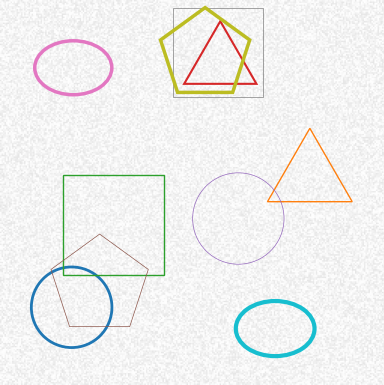[{"shape": "circle", "thickness": 2, "radius": 0.52, "center": [0.186, 0.202]}, {"shape": "triangle", "thickness": 1, "radius": 0.64, "center": [0.805, 0.54]}, {"shape": "square", "thickness": 1, "radius": 0.65, "center": [0.295, 0.416]}, {"shape": "triangle", "thickness": 1.5, "radius": 0.54, "center": [0.572, 0.836]}, {"shape": "circle", "thickness": 0.5, "radius": 0.59, "center": [0.619, 0.432]}, {"shape": "pentagon", "thickness": 0.5, "radius": 0.66, "center": [0.259, 0.259]}, {"shape": "oval", "thickness": 2.5, "radius": 0.5, "center": [0.19, 0.824]}, {"shape": "square", "thickness": 0.5, "radius": 0.58, "center": [0.567, 0.864]}, {"shape": "pentagon", "thickness": 2.5, "radius": 0.61, "center": [0.533, 0.859]}, {"shape": "oval", "thickness": 3, "radius": 0.51, "center": [0.715, 0.147]}]